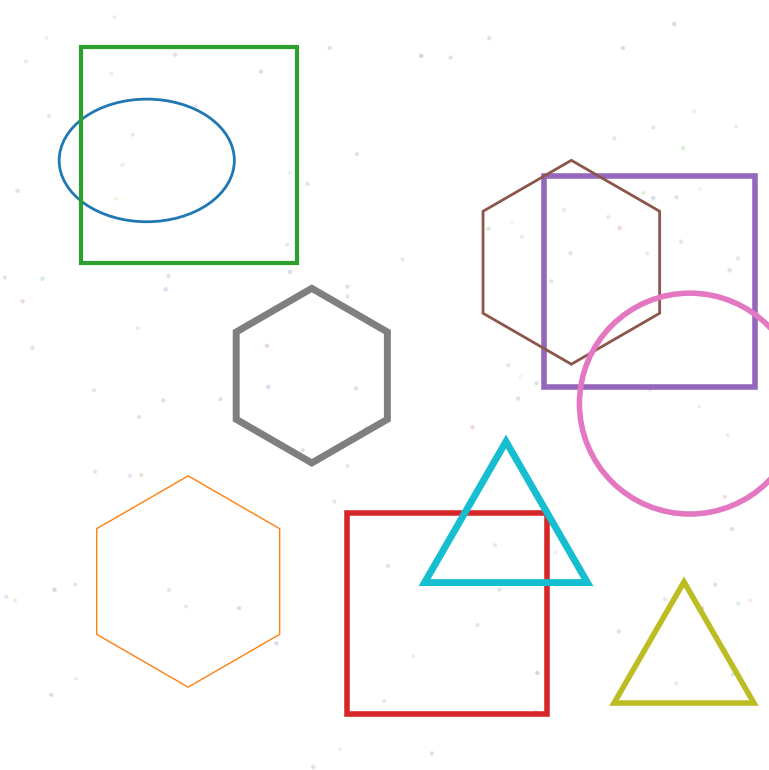[{"shape": "oval", "thickness": 1, "radius": 0.57, "center": [0.191, 0.792]}, {"shape": "hexagon", "thickness": 0.5, "radius": 0.69, "center": [0.244, 0.245]}, {"shape": "square", "thickness": 1.5, "radius": 0.7, "center": [0.245, 0.799]}, {"shape": "square", "thickness": 2, "radius": 0.65, "center": [0.581, 0.203]}, {"shape": "square", "thickness": 2, "radius": 0.68, "center": [0.844, 0.634]}, {"shape": "hexagon", "thickness": 1, "radius": 0.66, "center": [0.742, 0.659]}, {"shape": "circle", "thickness": 2, "radius": 0.72, "center": [0.896, 0.476]}, {"shape": "hexagon", "thickness": 2.5, "radius": 0.57, "center": [0.405, 0.512]}, {"shape": "triangle", "thickness": 2, "radius": 0.52, "center": [0.888, 0.139]}, {"shape": "triangle", "thickness": 2.5, "radius": 0.61, "center": [0.657, 0.304]}]